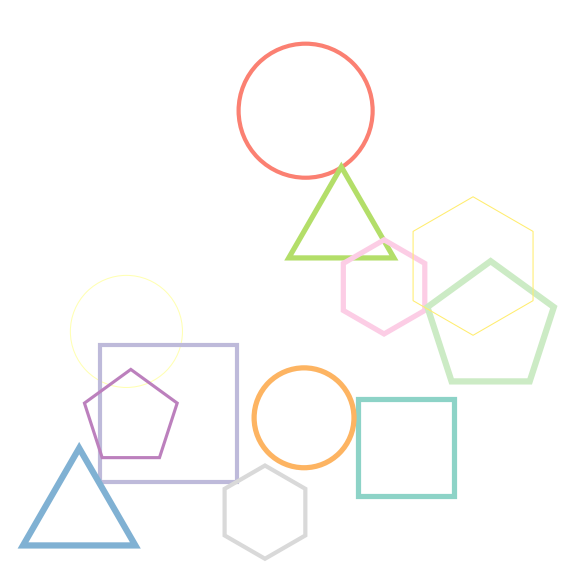[{"shape": "square", "thickness": 2.5, "radius": 0.42, "center": [0.703, 0.225]}, {"shape": "circle", "thickness": 0.5, "radius": 0.49, "center": [0.219, 0.425]}, {"shape": "square", "thickness": 2, "radius": 0.59, "center": [0.291, 0.282]}, {"shape": "circle", "thickness": 2, "radius": 0.58, "center": [0.529, 0.807]}, {"shape": "triangle", "thickness": 3, "radius": 0.56, "center": [0.137, 0.111]}, {"shape": "circle", "thickness": 2.5, "radius": 0.43, "center": [0.526, 0.276]}, {"shape": "triangle", "thickness": 2.5, "radius": 0.53, "center": [0.591, 0.605]}, {"shape": "hexagon", "thickness": 2.5, "radius": 0.41, "center": [0.665, 0.502]}, {"shape": "hexagon", "thickness": 2, "radius": 0.4, "center": [0.459, 0.112]}, {"shape": "pentagon", "thickness": 1.5, "radius": 0.42, "center": [0.227, 0.275]}, {"shape": "pentagon", "thickness": 3, "radius": 0.58, "center": [0.85, 0.432]}, {"shape": "hexagon", "thickness": 0.5, "radius": 0.6, "center": [0.819, 0.538]}]